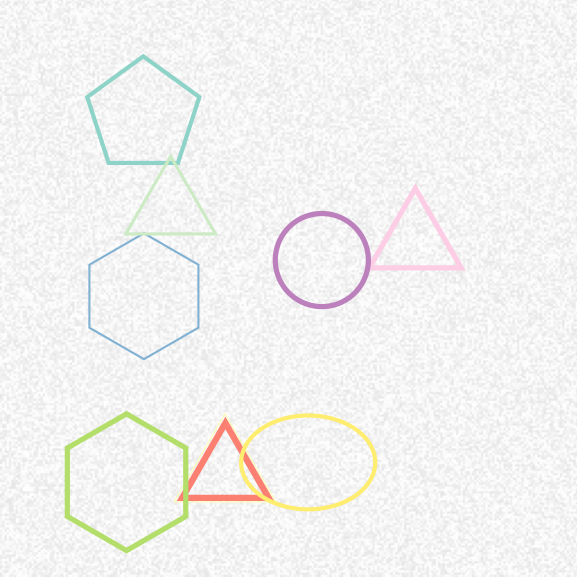[{"shape": "pentagon", "thickness": 2, "radius": 0.51, "center": [0.248, 0.8]}, {"shape": "triangle", "thickness": 0.5, "radius": 0.51, "center": [0.39, 0.181]}, {"shape": "triangle", "thickness": 3, "radius": 0.43, "center": [0.39, 0.18]}, {"shape": "hexagon", "thickness": 1, "radius": 0.55, "center": [0.249, 0.486]}, {"shape": "hexagon", "thickness": 2.5, "radius": 0.59, "center": [0.219, 0.164]}, {"shape": "triangle", "thickness": 2.5, "radius": 0.46, "center": [0.719, 0.581]}, {"shape": "circle", "thickness": 2.5, "radius": 0.4, "center": [0.557, 0.549]}, {"shape": "triangle", "thickness": 1.5, "radius": 0.45, "center": [0.296, 0.639]}, {"shape": "oval", "thickness": 2, "radius": 0.58, "center": [0.534, 0.198]}]